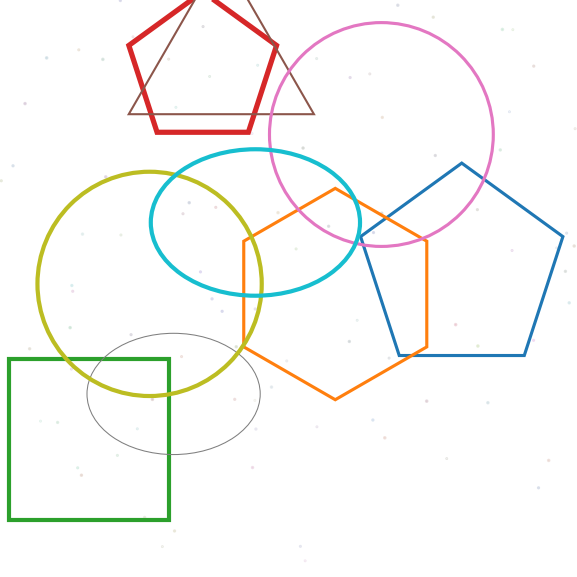[{"shape": "pentagon", "thickness": 1.5, "radius": 0.92, "center": [0.8, 0.533]}, {"shape": "hexagon", "thickness": 1.5, "radius": 0.91, "center": [0.581, 0.49]}, {"shape": "square", "thickness": 2, "radius": 0.7, "center": [0.154, 0.239]}, {"shape": "pentagon", "thickness": 2.5, "radius": 0.67, "center": [0.351, 0.879]}, {"shape": "triangle", "thickness": 1, "radius": 0.93, "center": [0.383, 0.894]}, {"shape": "circle", "thickness": 1.5, "radius": 0.97, "center": [0.66, 0.766]}, {"shape": "oval", "thickness": 0.5, "radius": 0.75, "center": [0.301, 0.317]}, {"shape": "circle", "thickness": 2, "radius": 0.97, "center": [0.259, 0.508]}, {"shape": "oval", "thickness": 2, "radius": 0.91, "center": [0.442, 0.614]}]